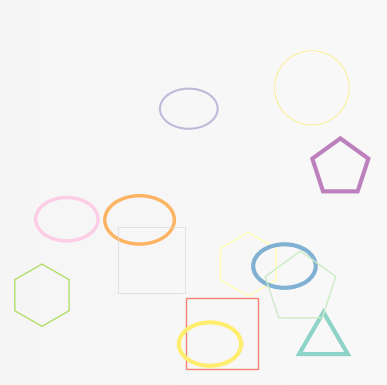[{"shape": "triangle", "thickness": 3, "radius": 0.36, "center": [0.835, 0.117]}, {"shape": "hexagon", "thickness": 1, "radius": 0.41, "center": [0.641, 0.314]}, {"shape": "oval", "thickness": 1.5, "radius": 0.37, "center": [0.487, 0.718]}, {"shape": "square", "thickness": 1, "radius": 0.46, "center": [0.573, 0.134]}, {"shape": "oval", "thickness": 3, "radius": 0.4, "center": [0.734, 0.309]}, {"shape": "oval", "thickness": 2.5, "radius": 0.45, "center": [0.36, 0.429]}, {"shape": "hexagon", "thickness": 1, "radius": 0.4, "center": [0.108, 0.233]}, {"shape": "oval", "thickness": 2.5, "radius": 0.4, "center": [0.173, 0.431]}, {"shape": "square", "thickness": 0.5, "radius": 0.43, "center": [0.391, 0.324]}, {"shape": "pentagon", "thickness": 3, "radius": 0.38, "center": [0.878, 0.564]}, {"shape": "pentagon", "thickness": 1, "radius": 0.48, "center": [0.776, 0.252]}, {"shape": "oval", "thickness": 3, "radius": 0.4, "center": [0.542, 0.106]}, {"shape": "circle", "thickness": 0.5, "radius": 0.48, "center": [0.805, 0.772]}]